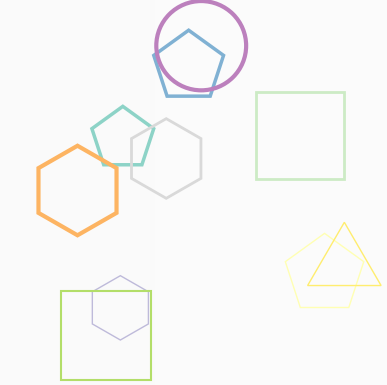[{"shape": "pentagon", "thickness": 2.5, "radius": 0.42, "center": [0.317, 0.64]}, {"shape": "pentagon", "thickness": 1, "radius": 0.53, "center": [0.838, 0.287]}, {"shape": "hexagon", "thickness": 1, "radius": 0.42, "center": [0.311, 0.2]}, {"shape": "pentagon", "thickness": 2.5, "radius": 0.47, "center": [0.487, 0.827]}, {"shape": "hexagon", "thickness": 3, "radius": 0.58, "center": [0.2, 0.505]}, {"shape": "square", "thickness": 1.5, "radius": 0.58, "center": [0.274, 0.128]}, {"shape": "hexagon", "thickness": 2, "radius": 0.52, "center": [0.429, 0.588]}, {"shape": "circle", "thickness": 3, "radius": 0.58, "center": [0.519, 0.881]}, {"shape": "square", "thickness": 2, "radius": 0.57, "center": [0.774, 0.649]}, {"shape": "triangle", "thickness": 1, "radius": 0.55, "center": [0.889, 0.313]}]